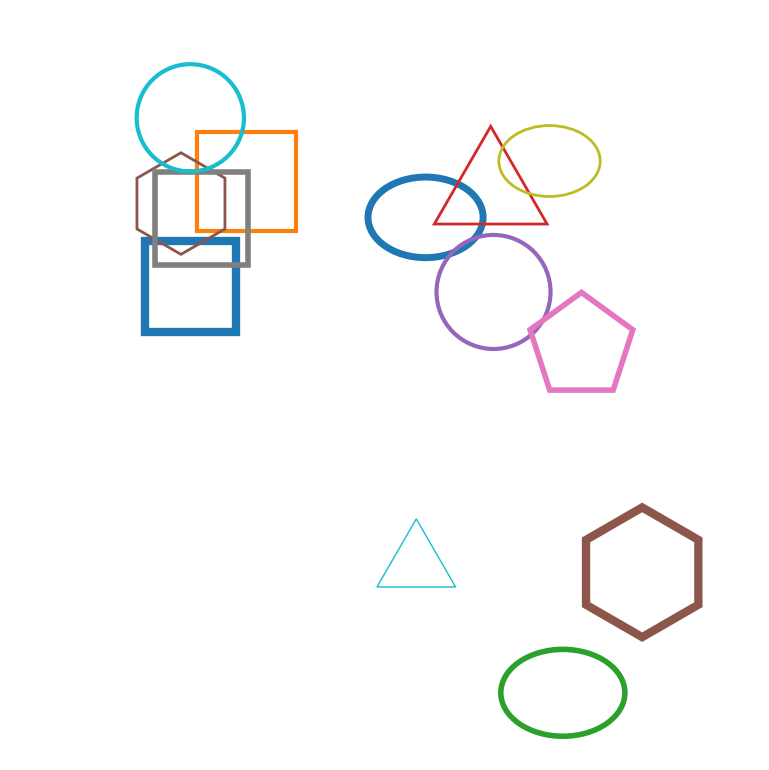[{"shape": "oval", "thickness": 2.5, "radius": 0.37, "center": [0.553, 0.718]}, {"shape": "square", "thickness": 3, "radius": 0.29, "center": [0.248, 0.628]}, {"shape": "square", "thickness": 1.5, "radius": 0.32, "center": [0.32, 0.764]}, {"shape": "oval", "thickness": 2, "radius": 0.4, "center": [0.731, 0.1]}, {"shape": "triangle", "thickness": 1, "radius": 0.42, "center": [0.637, 0.751]}, {"shape": "circle", "thickness": 1.5, "radius": 0.37, "center": [0.641, 0.621]}, {"shape": "hexagon", "thickness": 3, "radius": 0.42, "center": [0.834, 0.257]}, {"shape": "hexagon", "thickness": 1, "radius": 0.33, "center": [0.235, 0.736]}, {"shape": "pentagon", "thickness": 2, "radius": 0.35, "center": [0.755, 0.55]}, {"shape": "square", "thickness": 2, "radius": 0.3, "center": [0.262, 0.717]}, {"shape": "oval", "thickness": 1, "radius": 0.33, "center": [0.714, 0.791]}, {"shape": "triangle", "thickness": 0.5, "radius": 0.29, "center": [0.541, 0.267]}, {"shape": "circle", "thickness": 1.5, "radius": 0.35, "center": [0.247, 0.847]}]